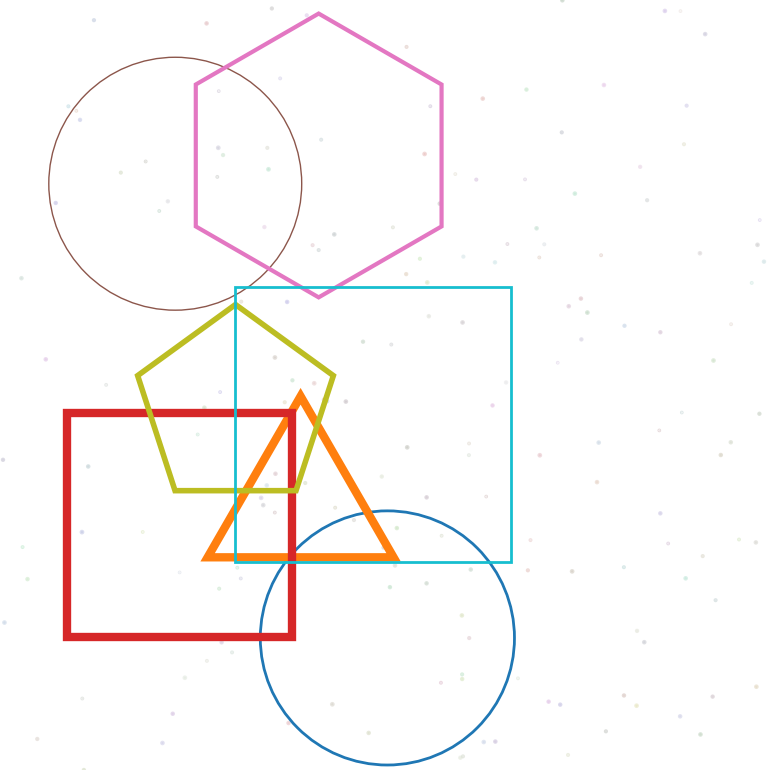[{"shape": "circle", "thickness": 1, "radius": 0.83, "center": [0.503, 0.172]}, {"shape": "triangle", "thickness": 3, "radius": 0.7, "center": [0.39, 0.346]}, {"shape": "square", "thickness": 3, "radius": 0.73, "center": [0.233, 0.318]}, {"shape": "circle", "thickness": 0.5, "radius": 0.82, "center": [0.228, 0.761]}, {"shape": "hexagon", "thickness": 1.5, "radius": 0.92, "center": [0.414, 0.798]}, {"shape": "pentagon", "thickness": 2, "radius": 0.67, "center": [0.306, 0.471]}, {"shape": "square", "thickness": 1, "radius": 0.89, "center": [0.484, 0.449]}]